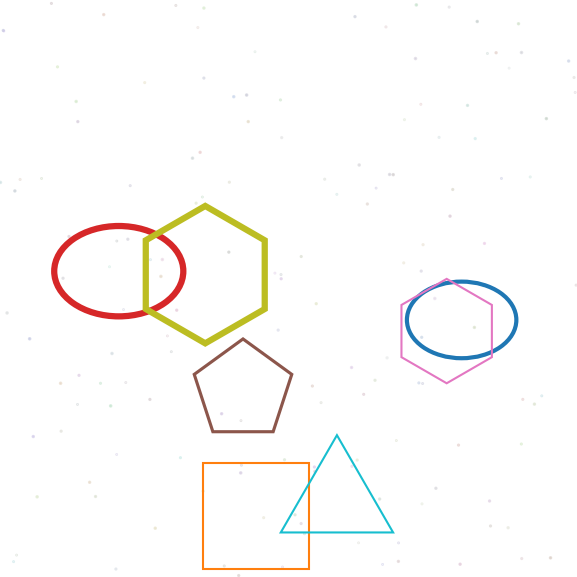[{"shape": "oval", "thickness": 2, "radius": 0.47, "center": [0.799, 0.445]}, {"shape": "square", "thickness": 1, "radius": 0.46, "center": [0.443, 0.105]}, {"shape": "oval", "thickness": 3, "radius": 0.56, "center": [0.206, 0.53]}, {"shape": "pentagon", "thickness": 1.5, "radius": 0.44, "center": [0.421, 0.323]}, {"shape": "hexagon", "thickness": 1, "radius": 0.45, "center": [0.773, 0.426]}, {"shape": "hexagon", "thickness": 3, "radius": 0.59, "center": [0.355, 0.524]}, {"shape": "triangle", "thickness": 1, "radius": 0.56, "center": [0.583, 0.133]}]